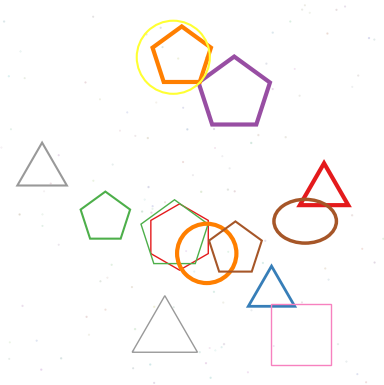[{"shape": "triangle", "thickness": 3, "radius": 0.36, "center": [0.842, 0.503]}, {"shape": "hexagon", "thickness": 1, "radius": 0.43, "center": [0.466, 0.384]}, {"shape": "triangle", "thickness": 2, "radius": 0.35, "center": [0.705, 0.239]}, {"shape": "pentagon", "thickness": 1.5, "radius": 0.34, "center": [0.274, 0.435]}, {"shape": "pentagon", "thickness": 1, "radius": 0.46, "center": [0.453, 0.389]}, {"shape": "pentagon", "thickness": 3, "radius": 0.49, "center": [0.608, 0.756]}, {"shape": "pentagon", "thickness": 3, "radius": 0.4, "center": [0.472, 0.852]}, {"shape": "circle", "thickness": 3, "radius": 0.39, "center": [0.537, 0.342]}, {"shape": "circle", "thickness": 1.5, "radius": 0.47, "center": [0.45, 0.851]}, {"shape": "pentagon", "thickness": 1.5, "radius": 0.36, "center": [0.612, 0.353]}, {"shape": "oval", "thickness": 2.5, "radius": 0.41, "center": [0.793, 0.425]}, {"shape": "square", "thickness": 1, "radius": 0.39, "center": [0.781, 0.131]}, {"shape": "triangle", "thickness": 1, "radius": 0.49, "center": [0.428, 0.134]}, {"shape": "triangle", "thickness": 1.5, "radius": 0.37, "center": [0.109, 0.555]}]